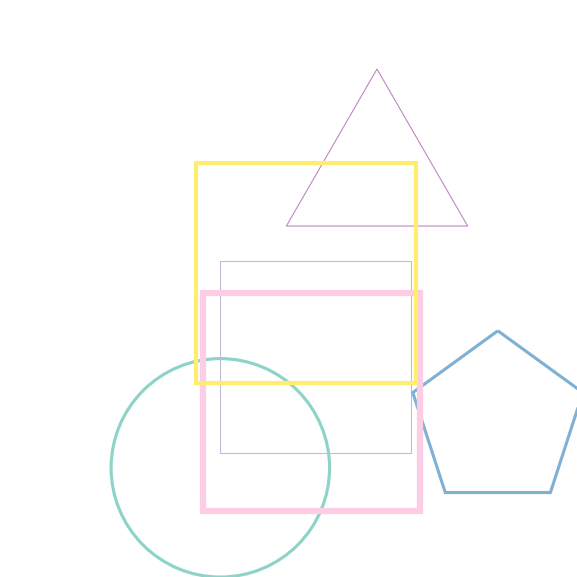[{"shape": "circle", "thickness": 1.5, "radius": 0.95, "center": [0.382, 0.189]}, {"shape": "square", "thickness": 0.5, "radius": 0.83, "center": [0.546, 0.381]}, {"shape": "pentagon", "thickness": 1.5, "radius": 0.77, "center": [0.862, 0.272]}, {"shape": "square", "thickness": 3, "radius": 0.94, "center": [0.54, 0.303]}, {"shape": "triangle", "thickness": 0.5, "radius": 0.91, "center": [0.653, 0.698]}, {"shape": "square", "thickness": 2, "radius": 0.95, "center": [0.529, 0.526]}]